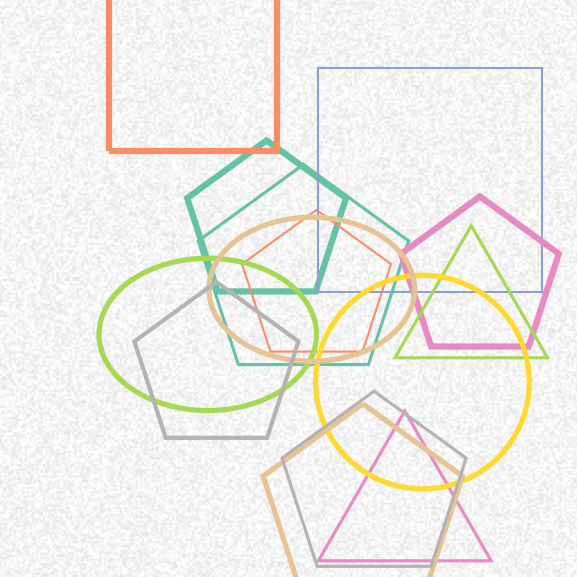[{"shape": "pentagon", "thickness": 1.5, "radius": 0.96, "center": [0.525, 0.523]}, {"shape": "pentagon", "thickness": 3, "radius": 0.72, "center": [0.462, 0.611]}, {"shape": "pentagon", "thickness": 1, "radius": 0.68, "center": [0.548, 0.5]}, {"shape": "square", "thickness": 3, "radius": 0.73, "center": [0.334, 0.883]}, {"shape": "square", "thickness": 1, "radius": 0.97, "center": [0.745, 0.688]}, {"shape": "pentagon", "thickness": 3, "radius": 0.72, "center": [0.831, 0.515]}, {"shape": "triangle", "thickness": 1.5, "radius": 0.86, "center": [0.701, 0.114]}, {"shape": "oval", "thickness": 2.5, "radius": 0.94, "center": [0.36, 0.42]}, {"shape": "triangle", "thickness": 1.5, "radius": 0.76, "center": [0.816, 0.456]}, {"shape": "circle", "thickness": 2.5, "radius": 0.93, "center": [0.732, 0.338]}, {"shape": "pentagon", "thickness": 2.5, "radius": 0.91, "center": [0.628, 0.118]}, {"shape": "oval", "thickness": 2.5, "radius": 0.89, "center": [0.54, 0.498]}, {"shape": "pentagon", "thickness": 1.5, "radius": 0.84, "center": [0.648, 0.154]}, {"shape": "pentagon", "thickness": 2, "radius": 0.75, "center": [0.375, 0.362]}]